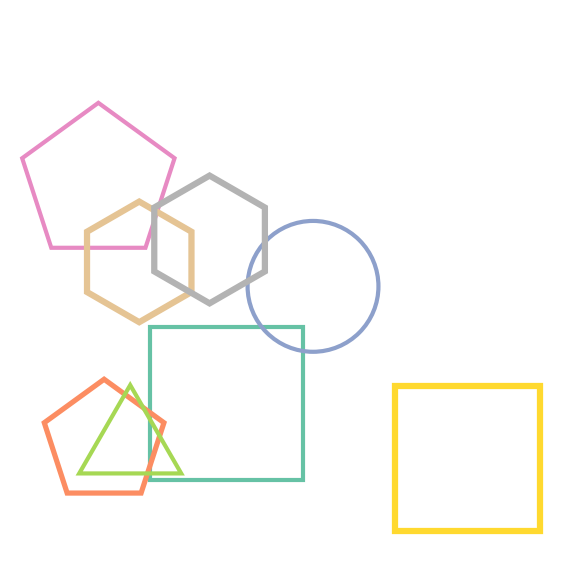[{"shape": "square", "thickness": 2, "radius": 0.66, "center": [0.392, 0.301]}, {"shape": "pentagon", "thickness": 2.5, "radius": 0.54, "center": [0.18, 0.233]}, {"shape": "circle", "thickness": 2, "radius": 0.57, "center": [0.542, 0.503]}, {"shape": "pentagon", "thickness": 2, "radius": 0.69, "center": [0.17, 0.682]}, {"shape": "triangle", "thickness": 2, "radius": 0.51, "center": [0.225, 0.23]}, {"shape": "square", "thickness": 3, "radius": 0.63, "center": [0.809, 0.205]}, {"shape": "hexagon", "thickness": 3, "radius": 0.52, "center": [0.241, 0.546]}, {"shape": "hexagon", "thickness": 3, "radius": 0.55, "center": [0.363, 0.584]}]